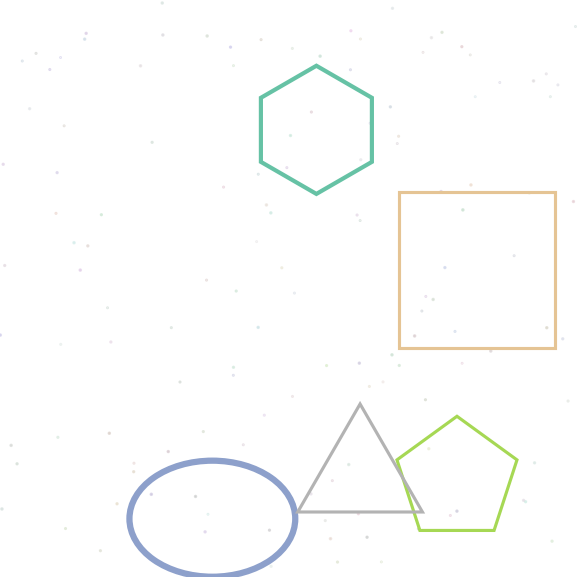[{"shape": "hexagon", "thickness": 2, "radius": 0.55, "center": [0.548, 0.774]}, {"shape": "oval", "thickness": 3, "radius": 0.72, "center": [0.368, 0.101]}, {"shape": "pentagon", "thickness": 1.5, "radius": 0.55, "center": [0.791, 0.169]}, {"shape": "square", "thickness": 1.5, "radius": 0.67, "center": [0.826, 0.532]}, {"shape": "triangle", "thickness": 1.5, "radius": 0.62, "center": [0.624, 0.175]}]